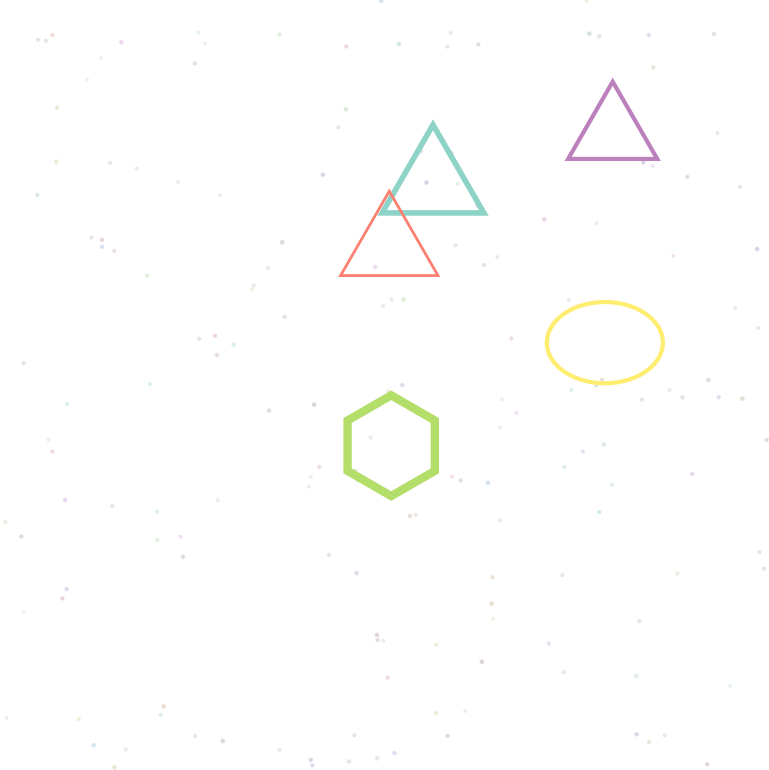[{"shape": "triangle", "thickness": 2, "radius": 0.38, "center": [0.562, 0.762]}, {"shape": "triangle", "thickness": 1, "radius": 0.37, "center": [0.506, 0.679]}, {"shape": "hexagon", "thickness": 3, "radius": 0.33, "center": [0.508, 0.421]}, {"shape": "triangle", "thickness": 1.5, "radius": 0.33, "center": [0.796, 0.827]}, {"shape": "oval", "thickness": 1.5, "radius": 0.38, "center": [0.786, 0.555]}]